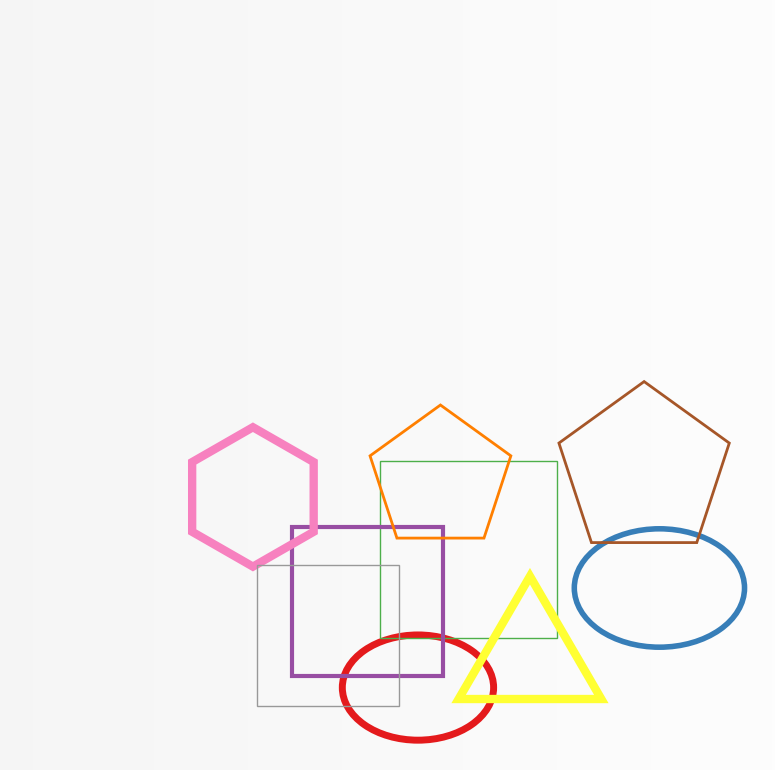[{"shape": "oval", "thickness": 2.5, "radius": 0.49, "center": [0.539, 0.107]}, {"shape": "oval", "thickness": 2, "radius": 0.55, "center": [0.851, 0.236]}, {"shape": "square", "thickness": 0.5, "radius": 0.57, "center": [0.605, 0.286]}, {"shape": "square", "thickness": 1.5, "radius": 0.49, "center": [0.474, 0.219]}, {"shape": "pentagon", "thickness": 1, "radius": 0.48, "center": [0.568, 0.378]}, {"shape": "triangle", "thickness": 3, "radius": 0.53, "center": [0.684, 0.145]}, {"shape": "pentagon", "thickness": 1, "radius": 0.58, "center": [0.831, 0.389]}, {"shape": "hexagon", "thickness": 3, "radius": 0.45, "center": [0.326, 0.355]}, {"shape": "square", "thickness": 0.5, "radius": 0.46, "center": [0.423, 0.174]}]